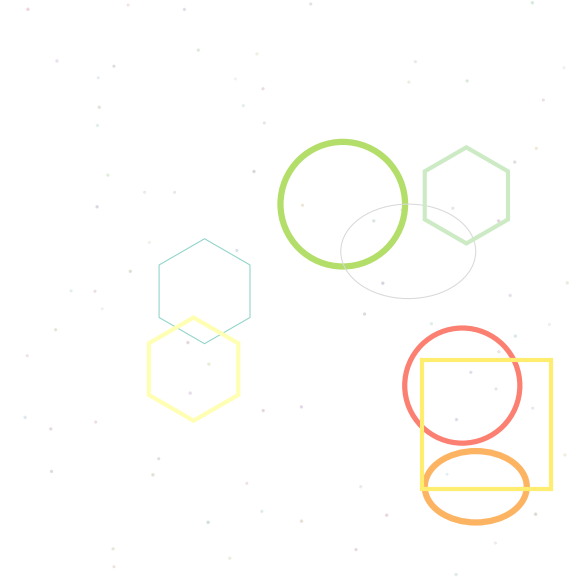[{"shape": "hexagon", "thickness": 0.5, "radius": 0.45, "center": [0.354, 0.495]}, {"shape": "hexagon", "thickness": 2, "radius": 0.45, "center": [0.335, 0.36]}, {"shape": "circle", "thickness": 2.5, "radius": 0.5, "center": [0.8, 0.331]}, {"shape": "oval", "thickness": 3, "radius": 0.44, "center": [0.824, 0.156]}, {"shape": "circle", "thickness": 3, "radius": 0.54, "center": [0.594, 0.646]}, {"shape": "oval", "thickness": 0.5, "radius": 0.58, "center": [0.707, 0.564]}, {"shape": "hexagon", "thickness": 2, "radius": 0.42, "center": [0.808, 0.661]}, {"shape": "square", "thickness": 2, "radius": 0.56, "center": [0.842, 0.265]}]